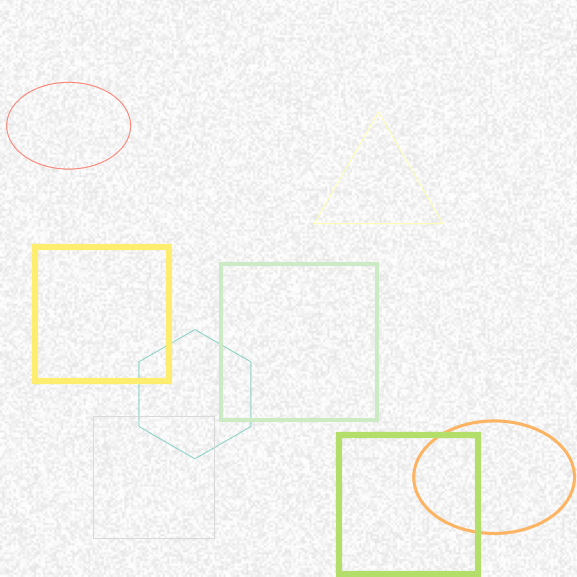[{"shape": "hexagon", "thickness": 0.5, "radius": 0.56, "center": [0.337, 0.317]}, {"shape": "triangle", "thickness": 0.5, "radius": 0.64, "center": [0.655, 0.676]}, {"shape": "oval", "thickness": 0.5, "radius": 0.54, "center": [0.119, 0.781]}, {"shape": "oval", "thickness": 1.5, "radius": 0.7, "center": [0.856, 0.173]}, {"shape": "square", "thickness": 3, "radius": 0.6, "center": [0.707, 0.125]}, {"shape": "square", "thickness": 0.5, "radius": 0.53, "center": [0.266, 0.174]}, {"shape": "square", "thickness": 2, "radius": 0.68, "center": [0.518, 0.407]}, {"shape": "square", "thickness": 3, "radius": 0.58, "center": [0.177, 0.455]}]